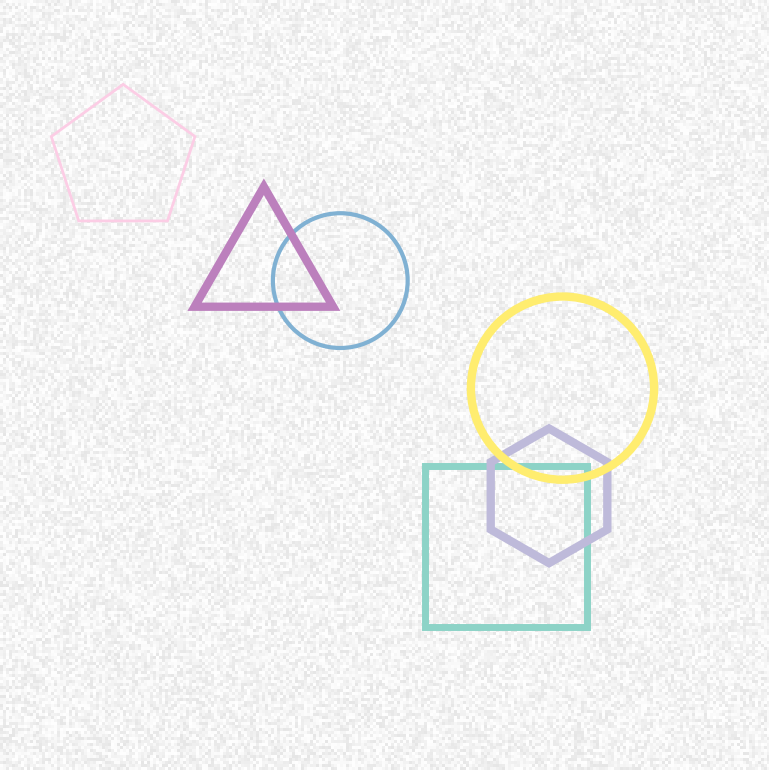[{"shape": "square", "thickness": 2.5, "radius": 0.52, "center": [0.657, 0.29]}, {"shape": "hexagon", "thickness": 3, "radius": 0.44, "center": [0.713, 0.356]}, {"shape": "circle", "thickness": 1.5, "radius": 0.44, "center": [0.442, 0.636]}, {"shape": "pentagon", "thickness": 1, "radius": 0.49, "center": [0.16, 0.792]}, {"shape": "triangle", "thickness": 3, "radius": 0.52, "center": [0.343, 0.654]}, {"shape": "circle", "thickness": 3, "radius": 0.59, "center": [0.731, 0.496]}]